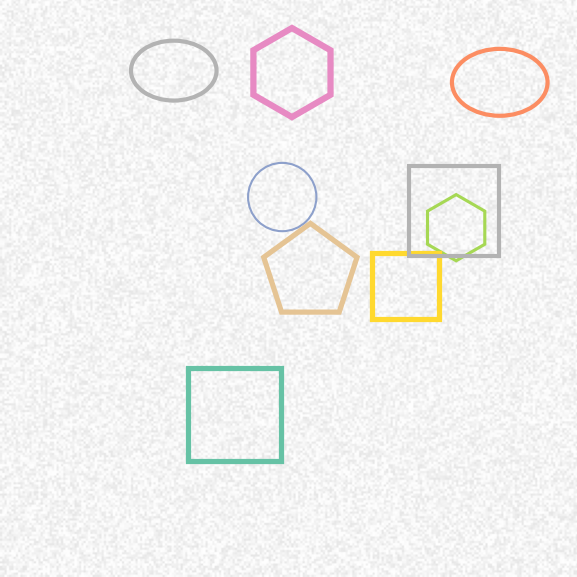[{"shape": "square", "thickness": 2.5, "radius": 0.4, "center": [0.407, 0.282]}, {"shape": "oval", "thickness": 2, "radius": 0.41, "center": [0.865, 0.857]}, {"shape": "circle", "thickness": 1, "radius": 0.3, "center": [0.489, 0.658]}, {"shape": "hexagon", "thickness": 3, "radius": 0.39, "center": [0.506, 0.874]}, {"shape": "hexagon", "thickness": 1.5, "radius": 0.29, "center": [0.79, 0.605]}, {"shape": "square", "thickness": 2.5, "radius": 0.29, "center": [0.703, 0.504]}, {"shape": "pentagon", "thickness": 2.5, "radius": 0.42, "center": [0.537, 0.527]}, {"shape": "oval", "thickness": 2, "radius": 0.37, "center": [0.301, 0.877]}, {"shape": "square", "thickness": 2, "radius": 0.39, "center": [0.787, 0.634]}]